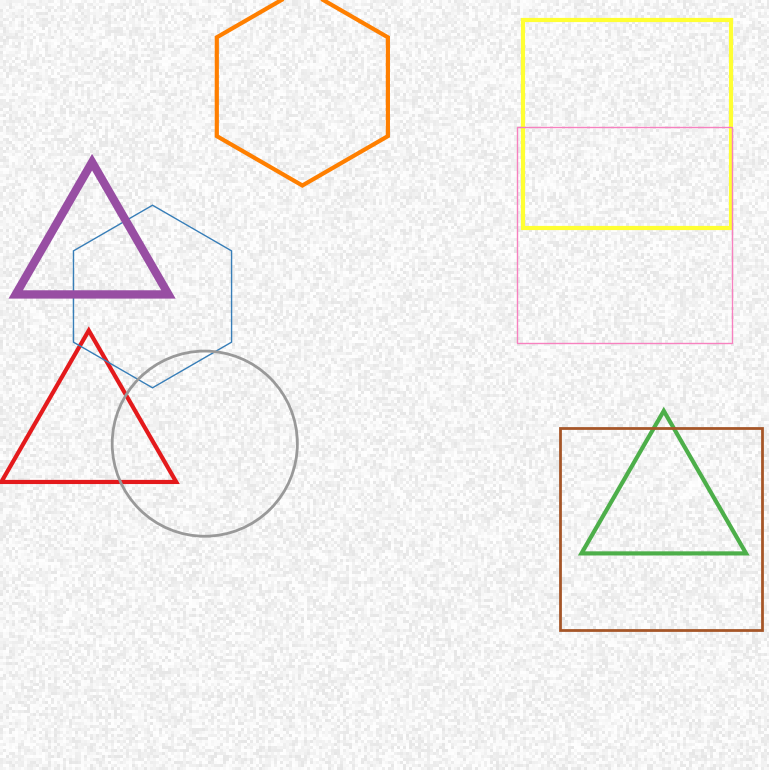[{"shape": "triangle", "thickness": 1.5, "radius": 0.66, "center": [0.115, 0.44]}, {"shape": "hexagon", "thickness": 0.5, "radius": 0.59, "center": [0.198, 0.615]}, {"shape": "triangle", "thickness": 1.5, "radius": 0.62, "center": [0.862, 0.343]}, {"shape": "triangle", "thickness": 3, "radius": 0.57, "center": [0.12, 0.675]}, {"shape": "hexagon", "thickness": 1.5, "radius": 0.64, "center": [0.393, 0.887]}, {"shape": "square", "thickness": 1.5, "radius": 0.68, "center": [0.814, 0.839]}, {"shape": "square", "thickness": 1, "radius": 0.66, "center": [0.858, 0.313]}, {"shape": "square", "thickness": 0.5, "radius": 0.7, "center": [0.811, 0.695]}, {"shape": "circle", "thickness": 1, "radius": 0.6, "center": [0.266, 0.424]}]